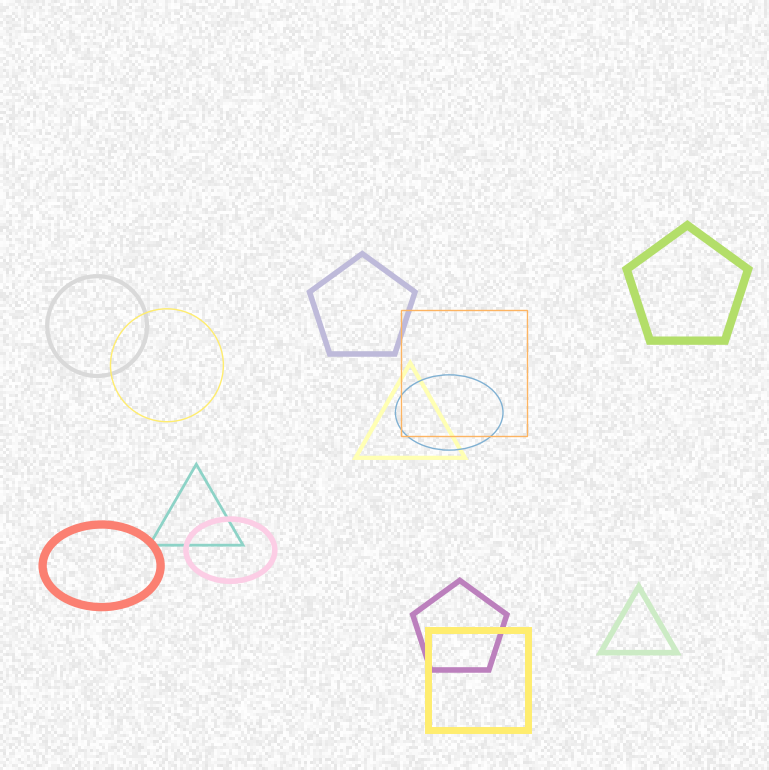[{"shape": "triangle", "thickness": 1, "radius": 0.35, "center": [0.255, 0.327]}, {"shape": "triangle", "thickness": 1.5, "radius": 0.41, "center": [0.533, 0.446]}, {"shape": "pentagon", "thickness": 2, "radius": 0.36, "center": [0.47, 0.599]}, {"shape": "oval", "thickness": 3, "radius": 0.38, "center": [0.132, 0.265]}, {"shape": "oval", "thickness": 0.5, "radius": 0.35, "center": [0.583, 0.464]}, {"shape": "square", "thickness": 0.5, "radius": 0.41, "center": [0.603, 0.516]}, {"shape": "pentagon", "thickness": 3, "radius": 0.41, "center": [0.893, 0.625]}, {"shape": "oval", "thickness": 2, "radius": 0.29, "center": [0.299, 0.286]}, {"shape": "circle", "thickness": 1.5, "radius": 0.32, "center": [0.126, 0.577]}, {"shape": "pentagon", "thickness": 2, "radius": 0.32, "center": [0.597, 0.182]}, {"shape": "triangle", "thickness": 2, "radius": 0.29, "center": [0.83, 0.181]}, {"shape": "square", "thickness": 2.5, "radius": 0.33, "center": [0.621, 0.117]}, {"shape": "circle", "thickness": 0.5, "radius": 0.37, "center": [0.217, 0.526]}]